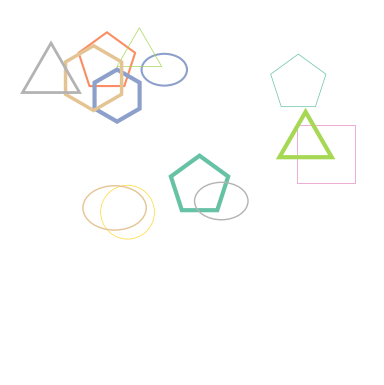[{"shape": "pentagon", "thickness": 0.5, "radius": 0.38, "center": [0.775, 0.784]}, {"shape": "pentagon", "thickness": 3, "radius": 0.39, "center": [0.518, 0.517]}, {"shape": "pentagon", "thickness": 1.5, "radius": 0.39, "center": [0.278, 0.839]}, {"shape": "oval", "thickness": 1.5, "radius": 0.29, "center": [0.427, 0.819]}, {"shape": "hexagon", "thickness": 3, "radius": 0.34, "center": [0.304, 0.752]}, {"shape": "square", "thickness": 0.5, "radius": 0.38, "center": [0.848, 0.6]}, {"shape": "triangle", "thickness": 3, "radius": 0.39, "center": [0.794, 0.631]}, {"shape": "triangle", "thickness": 0.5, "radius": 0.34, "center": [0.362, 0.861]}, {"shape": "circle", "thickness": 0.5, "radius": 0.35, "center": [0.331, 0.449]}, {"shape": "oval", "thickness": 1, "radius": 0.41, "center": [0.298, 0.46]}, {"shape": "hexagon", "thickness": 2.5, "radius": 0.42, "center": [0.243, 0.797]}, {"shape": "oval", "thickness": 1, "radius": 0.35, "center": [0.575, 0.478]}, {"shape": "triangle", "thickness": 2, "radius": 0.43, "center": [0.133, 0.802]}]